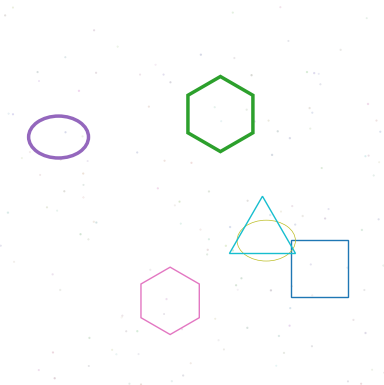[{"shape": "square", "thickness": 1, "radius": 0.37, "center": [0.83, 0.303]}, {"shape": "hexagon", "thickness": 2.5, "radius": 0.49, "center": [0.573, 0.704]}, {"shape": "oval", "thickness": 2.5, "radius": 0.39, "center": [0.152, 0.644]}, {"shape": "hexagon", "thickness": 1, "radius": 0.44, "center": [0.442, 0.219]}, {"shape": "oval", "thickness": 0.5, "radius": 0.38, "center": [0.692, 0.375]}, {"shape": "triangle", "thickness": 1, "radius": 0.5, "center": [0.682, 0.391]}]